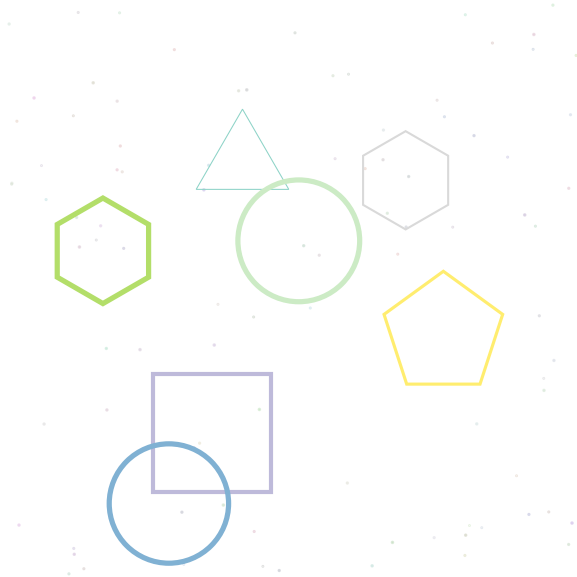[{"shape": "triangle", "thickness": 0.5, "radius": 0.46, "center": [0.42, 0.718]}, {"shape": "square", "thickness": 2, "radius": 0.51, "center": [0.367, 0.25]}, {"shape": "circle", "thickness": 2.5, "radius": 0.52, "center": [0.292, 0.127]}, {"shape": "hexagon", "thickness": 2.5, "radius": 0.46, "center": [0.178, 0.565]}, {"shape": "hexagon", "thickness": 1, "radius": 0.43, "center": [0.702, 0.687]}, {"shape": "circle", "thickness": 2.5, "radius": 0.53, "center": [0.517, 0.582]}, {"shape": "pentagon", "thickness": 1.5, "radius": 0.54, "center": [0.768, 0.421]}]